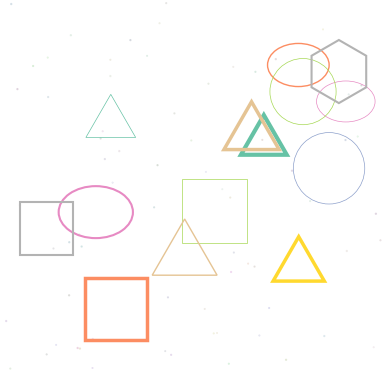[{"shape": "triangle", "thickness": 0.5, "radius": 0.37, "center": [0.288, 0.68]}, {"shape": "triangle", "thickness": 3, "radius": 0.34, "center": [0.685, 0.632]}, {"shape": "square", "thickness": 2.5, "radius": 0.4, "center": [0.302, 0.198]}, {"shape": "oval", "thickness": 1, "radius": 0.4, "center": [0.775, 0.831]}, {"shape": "circle", "thickness": 0.5, "radius": 0.46, "center": [0.855, 0.563]}, {"shape": "oval", "thickness": 1.5, "radius": 0.48, "center": [0.249, 0.449]}, {"shape": "oval", "thickness": 0.5, "radius": 0.38, "center": [0.898, 0.736]}, {"shape": "square", "thickness": 0.5, "radius": 0.42, "center": [0.557, 0.452]}, {"shape": "circle", "thickness": 0.5, "radius": 0.43, "center": [0.787, 0.762]}, {"shape": "triangle", "thickness": 2.5, "radius": 0.38, "center": [0.776, 0.308]}, {"shape": "triangle", "thickness": 1, "radius": 0.49, "center": [0.48, 0.334]}, {"shape": "triangle", "thickness": 2.5, "radius": 0.41, "center": [0.653, 0.653]}, {"shape": "hexagon", "thickness": 1.5, "radius": 0.41, "center": [0.88, 0.814]}, {"shape": "square", "thickness": 1.5, "radius": 0.35, "center": [0.12, 0.407]}]